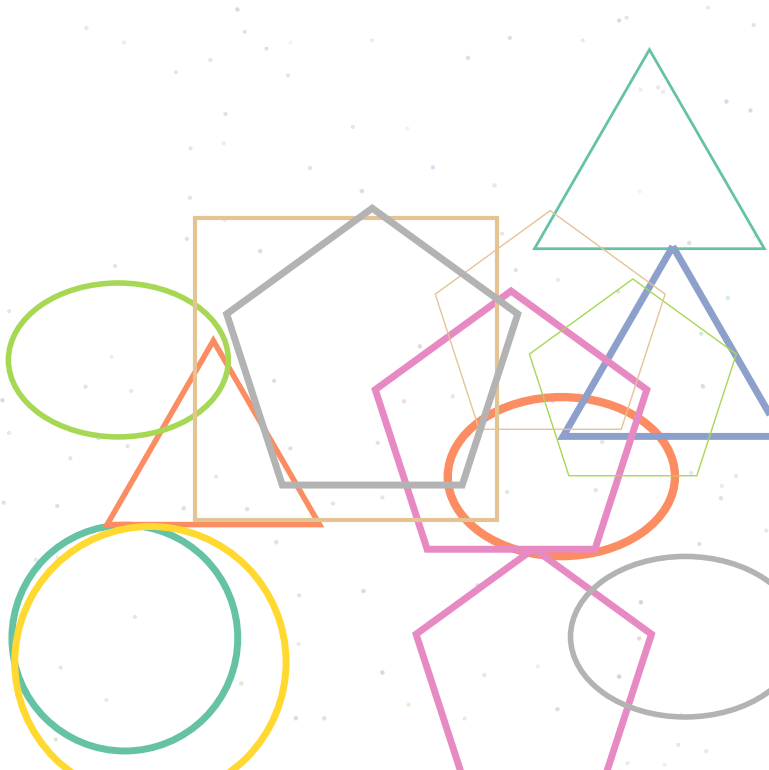[{"shape": "triangle", "thickness": 1, "radius": 0.86, "center": [0.843, 0.763]}, {"shape": "circle", "thickness": 2.5, "radius": 0.73, "center": [0.162, 0.171]}, {"shape": "triangle", "thickness": 2, "radius": 0.8, "center": [0.277, 0.398]}, {"shape": "oval", "thickness": 3, "radius": 0.74, "center": [0.729, 0.381]}, {"shape": "triangle", "thickness": 2.5, "radius": 0.82, "center": [0.874, 0.515]}, {"shape": "pentagon", "thickness": 2.5, "radius": 0.93, "center": [0.664, 0.437]}, {"shape": "pentagon", "thickness": 2.5, "radius": 0.8, "center": [0.693, 0.127]}, {"shape": "oval", "thickness": 2, "radius": 0.71, "center": [0.154, 0.533]}, {"shape": "pentagon", "thickness": 0.5, "radius": 0.71, "center": [0.822, 0.496]}, {"shape": "circle", "thickness": 2.5, "radius": 0.88, "center": [0.195, 0.14]}, {"shape": "pentagon", "thickness": 0.5, "radius": 0.78, "center": [0.715, 0.569]}, {"shape": "square", "thickness": 1.5, "radius": 0.98, "center": [0.45, 0.52]}, {"shape": "pentagon", "thickness": 2.5, "radius": 0.99, "center": [0.483, 0.531]}, {"shape": "oval", "thickness": 2, "radius": 0.74, "center": [0.89, 0.173]}]